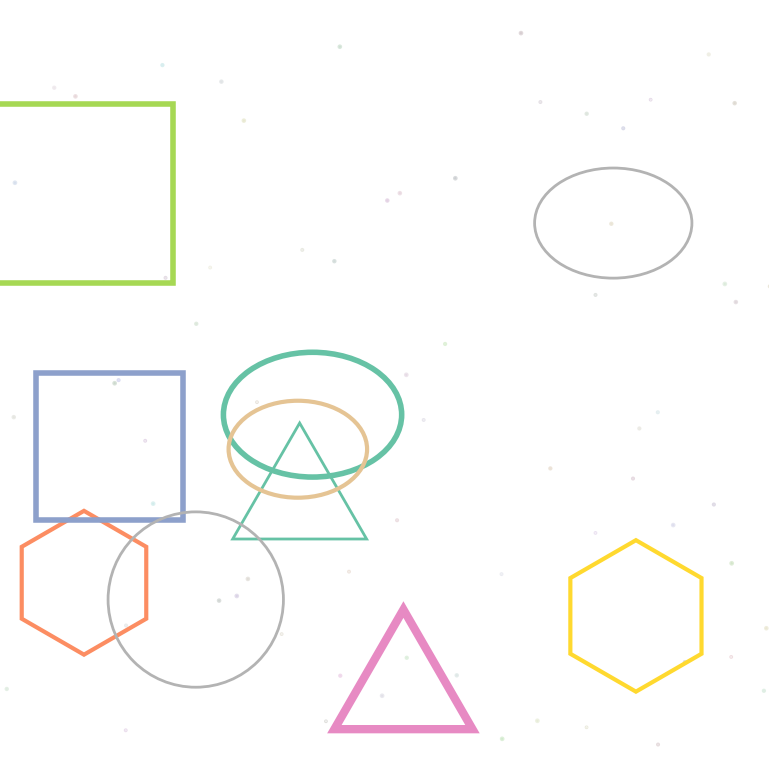[{"shape": "triangle", "thickness": 1, "radius": 0.5, "center": [0.389, 0.35]}, {"shape": "oval", "thickness": 2, "radius": 0.58, "center": [0.406, 0.461]}, {"shape": "hexagon", "thickness": 1.5, "radius": 0.47, "center": [0.109, 0.243]}, {"shape": "square", "thickness": 2, "radius": 0.48, "center": [0.142, 0.42]}, {"shape": "triangle", "thickness": 3, "radius": 0.52, "center": [0.524, 0.105]}, {"shape": "square", "thickness": 2, "radius": 0.58, "center": [0.109, 0.748]}, {"shape": "hexagon", "thickness": 1.5, "radius": 0.49, "center": [0.826, 0.2]}, {"shape": "oval", "thickness": 1.5, "radius": 0.45, "center": [0.387, 0.417]}, {"shape": "circle", "thickness": 1, "radius": 0.57, "center": [0.254, 0.221]}, {"shape": "oval", "thickness": 1, "radius": 0.51, "center": [0.796, 0.71]}]